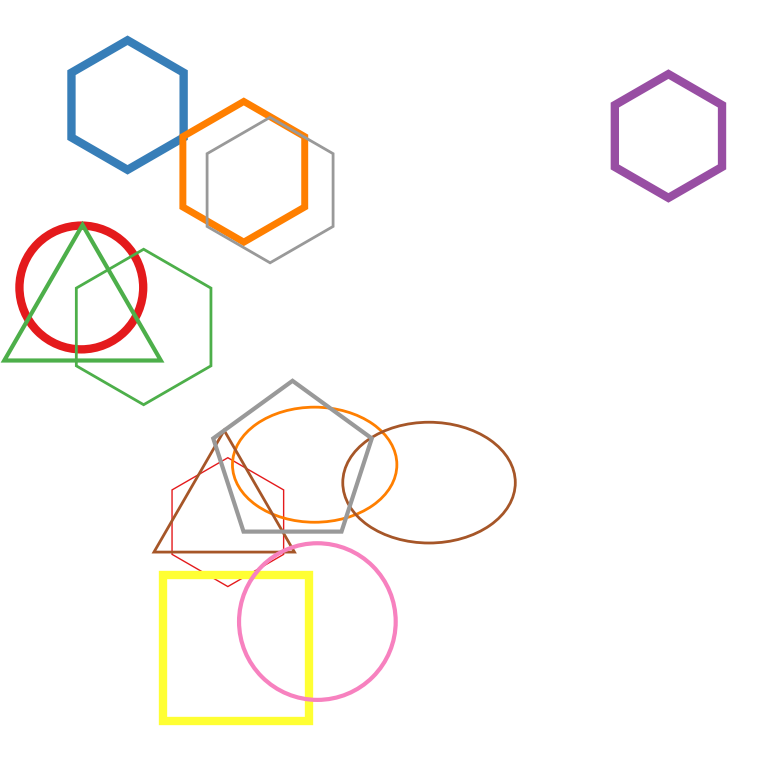[{"shape": "circle", "thickness": 3, "radius": 0.4, "center": [0.106, 0.627]}, {"shape": "hexagon", "thickness": 0.5, "radius": 0.42, "center": [0.296, 0.322]}, {"shape": "hexagon", "thickness": 3, "radius": 0.42, "center": [0.166, 0.864]}, {"shape": "hexagon", "thickness": 1, "radius": 0.5, "center": [0.187, 0.575]}, {"shape": "triangle", "thickness": 1.5, "radius": 0.59, "center": [0.107, 0.591]}, {"shape": "hexagon", "thickness": 3, "radius": 0.4, "center": [0.868, 0.823]}, {"shape": "oval", "thickness": 1, "radius": 0.53, "center": [0.409, 0.396]}, {"shape": "hexagon", "thickness": 2.5, "radius": 0.46, "center": [0.317, 0.777]}, {"shape": "square", "thickness": 3, "radius": 0.47, "center": [0.307, 0.158]}, {"shape": "triangle", "thickness": 1, "radius": 0.53, "center": [0.291, 0.336]}, {"shape": "oval", "thickness": 1, "radius": 0.56, "center": [0.557, 0.373]}, {"shape": "circle", "thickness": 1.5, "radius": 0.51, "center": [0.412, 0.193]}, {"shape": "pentagon", "thickness": 1.5, "radius": 0.54, "center": [0.38, 0.397]}, {"shape": "hexagon", "thickness": 1, "radius": 0.47, "center": [0.351, 0.753]}]